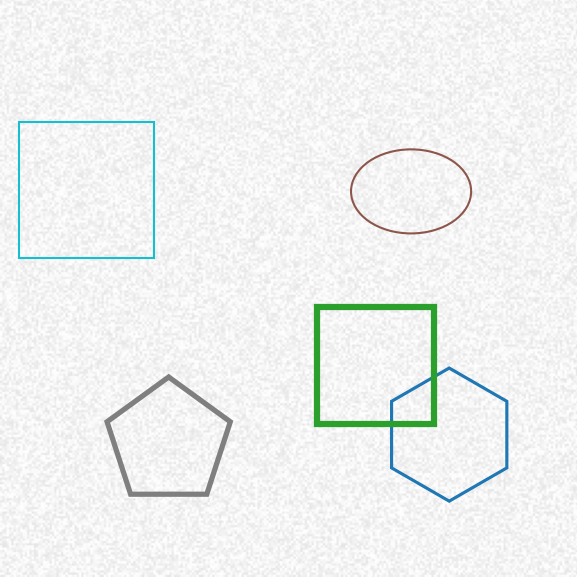[{"shape": "hexagon", "thickness": 1.5, "radius": 0.58, "center": [0.778, 0.247]}, {"shape": "square", "thickness": 3, "radius": 0.5, "center": [0.651, 0.366]}, {"shape": "oval", "thickness": 1, "radius": 0.52, "center": [0.712, 0.668]}, {"shape": "pentagon", "thickness": 2.5, "radius": 0.56, "center": [0.292, 0.234]}, {"shape": "square", "thickness": 1, "radius": 0.58, "center": [0.15, 0.67]}]